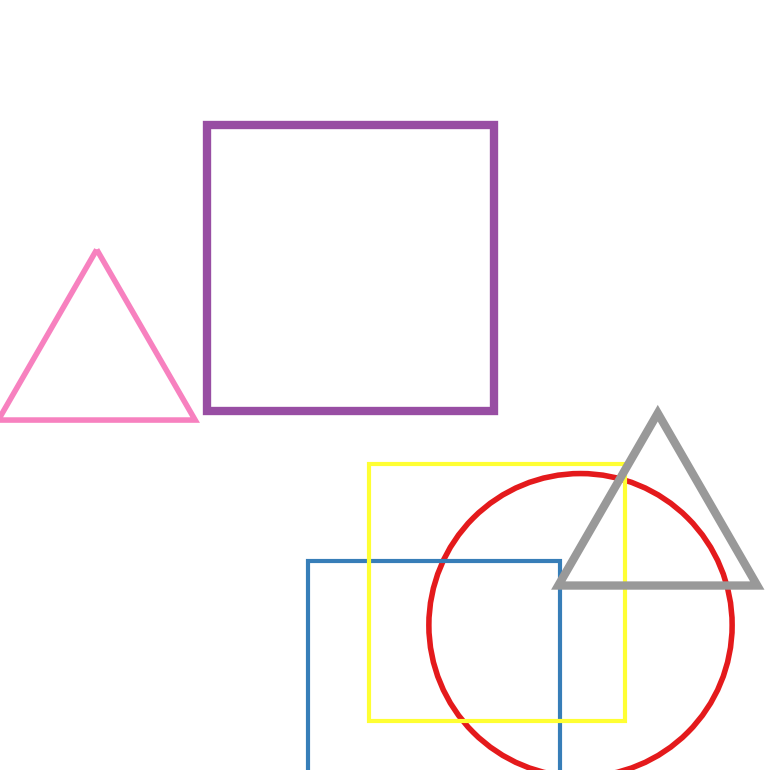[{"shape": "circle", "thickness": 2, "radius": 0.98, "center": [0.754, 0.188]}, {"shape": "square", "thickness": 1.5, "radius": 0.82, "center": [0.564, 0.108]}, {"shape": "square", "thickness": 3, "radius": 0.93, "center": [0.455, 0.651]}, {"shape": "square", "thickness": 1.5, "radius": 0.83, "center": [0.645, 0.231]}, {"shape": "triangle", "thickness": 2, "radius": 0.74, "center": [0.126, 0.528]}, {"shape": "triangle", "thickness": 3, "radius": 0.75, "center": [0.854, 0.314]}]